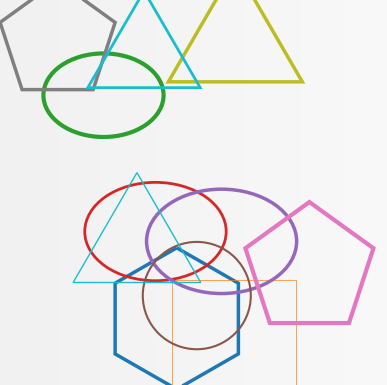[{"shape": "hexagon", "thickness": 2.5, "radius": 0.92, "center": [0.456, 0.173]}, {"shape": "square", "thickness": 0.5, "radius": 0.8, "center": [0.604, 0.113]}, {"shape": "oval", "thickness": 3, "radius": 0.78, "center": [0.267, 0.753]}, {"shape": "oval", "thickness": 2, "radius": 0.91, "center": [0.401, 0.399]}, {"shape": "oval", "thickness": 2.5, "radius": 0.97, "center": [0.572, 0.373]}, {"shape": "circle", "thickness": 1.5, "radius": 0.7, "center": [0.508, 0.232]}, {"shape": "pentagon", "thickness": 3, "radius": 0.87, "center": [0.798, 0.301]}, {"shape": "pentagon", "thickness": 2.5, "radius": 0.78, "center": [0.149, 0.893]}, {"shape": "triangle", "thickness": 2.5, "radius": 1.0, "center": [0.607, 0.887]}, {"shape": "triangle", "thickness": 2, "radius": 0.84, "center": [0.372, 0.856]}, {"shape": "triangle", "thickness": 1, "radius": 0.95, "center": [0.353, 0.361]}]